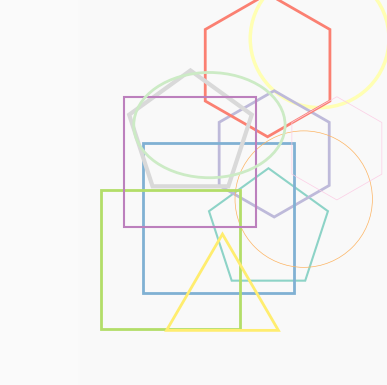[{"shape": "pentagon", "thickness": 1.5, "radius": 0.81, "center": [0.693, 0.402]}, {"shape": "circle", "thickness": 2.5, "radius": 0.9, "center": [0.825, 0.899]}, {"shape": "hexagon", "thickness": 2, "radius": 0.82, "center": [0.708, 0.6]}, {"shape": "hexagon", "thickness": 2, "radius": 0.93, "center": [0.691, 0.831]}, {"shape": "square", "thickness": 2, "radius": 0.97, "center": [0.564, 0.435]}, {"shape": "circle", "thickness": 0.5, "radius": 0.89, "center": [0.784, 0.483]}, {"shape": "square", "thickness": 2, "radius": 0.9, "center": [0.439, 0.326]}, {"shape": "hexagon", "thickness": 0.5, "radius": 0.67, "center": [0.869, 0.615]}, {"shape": "pentagon", "thickness": 3, "radius": 0.83, "center": [0.492, 0.651]}, {"shape": "square", "thickness": 1.5, "radius": 0.85, "center": [0.49, 0.579]}, {"shape": "oval", "thickness": 2, "radius": 0.98, "center": [0.54, 0.675]}, {"shape": "triangle", "thickness": 2, "radius": 0.83, "center": [0.574, 0.225]}]